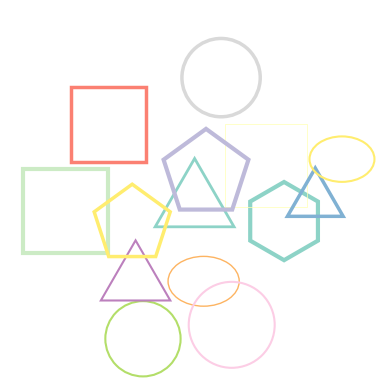[{"shape": "hexagon", "thickness": 3, "radius": 0.51, "center": [0.738, 0.426]}, {"shape": "triangle", "thickness": 2, "radius": 0.59, "center": [0.505, 0.47]}, {"shape": "square", "thickness": 0.5, "radius": 0.54, "center": [0.691, 0.571]}, {"shape": "pentagon", "thickness": 3, "radius": 0.58, "center": [0.535, 0.549]}, {"shape": "square", "thickness": 2.5, "radius": 0.49, "center": [0.281, 0.677]}, {"shape": "triangle", "thickness": 2.5, "radius": 0.42, "center": [0.819, 0.48]}, {"shape": "oval", "thickness": 1, "radius": 0.46, "center": [0.529, 0.269]}, {"shape": "circle", "thickness": 1.5, "radius": 0.49, "center": [0.371, 0.12]}, {"shape": "circle", "thickness": 1.5, "radius": 0.56, "center": [0.602, 0.156]}, {"shape": "circle", "thickness": 2.5, "radius": 0.51, "center": [0.574, 0.798]}, {"shape": "triangle", "thickness": 1.5, "radius": 0.52, "center": [0.352, 0.272]}, {"shape": "square", "thickness": 3, "radius": 0.55, "center": [0.171, 0.452]}, {"shape": "pentagon", "thickness": 2.5, "radius": 0.52, "center": [0.343, 0.418]}, {"shape": "oval", "thickness": 1.5, "radius": 0.42, "center": [0.888, 0.587]}]